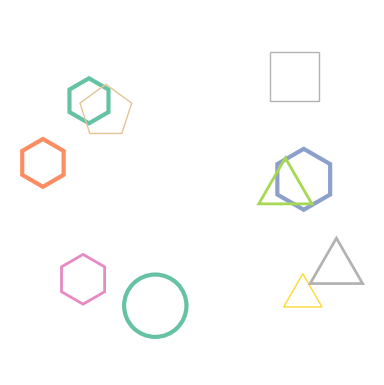[{"shape": "hexagon", "thickness": 3, "radius": 0.29, "center": [0.231, 0.738]}, {"shape": "circle", "thickness": 3, "radius": 0.4, "center": [0.403, 0.206]}, {"shape": "hexagon", "thickness": 3, "radius": 0.31, "center": [0.111, 0.577]}, {"shape": "hexagon", "thickness": 3, "radius": 0.4, "center": [0.789, 0.534]}, {"shape": "hexagon", "thickness": 2, "radius": 0.32, "center": [0.216, 0.275]}, {"shape": "triangle", "thickness": 2, "radius": 0.4, "center": [0.741, 0.51]}, {"shape": "triangle", "thickness": 1, "radius": 0.29, "center": [0.787, 0.231]}, {"shape": "pentagon", "thickness": 1, "radius": 0.35, "center": [0.275, 0.71]}, {"shape": "triangle", "thickness": 2, "radius": 0.39, "center": [0.874, 0.303]}, {"shape": "square", "thickness": 1, "radius": 0.32, "center": [0.766, 0.801]}]